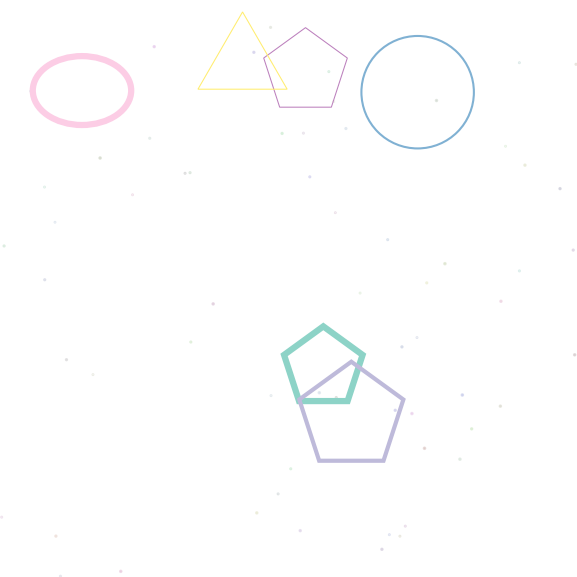[{"shape": "pentagon", "thickness": 3, "radius": 0.36, "center": [0.56, 0.362]}, {"shape": "pentagon", "thickness": 2, "radius": 0.47, "center": [0.608, 0.278]}, {"shape": "circle", "thickness": 1, "radius": 0.49, "center": [0.723, 0.839]}, {"shape": "oval", "thickness": 3, "radius": 0.43, "center": [0.142, 0.842]}, {"shape": "pentagon", "thickness": 0.5, "radius": 0.38, "center": [0.529, 0.875]}, {"shape": "triangle", "thickness": 0.5, "radius": 0.45, "center": [0.42, 0.889]}]